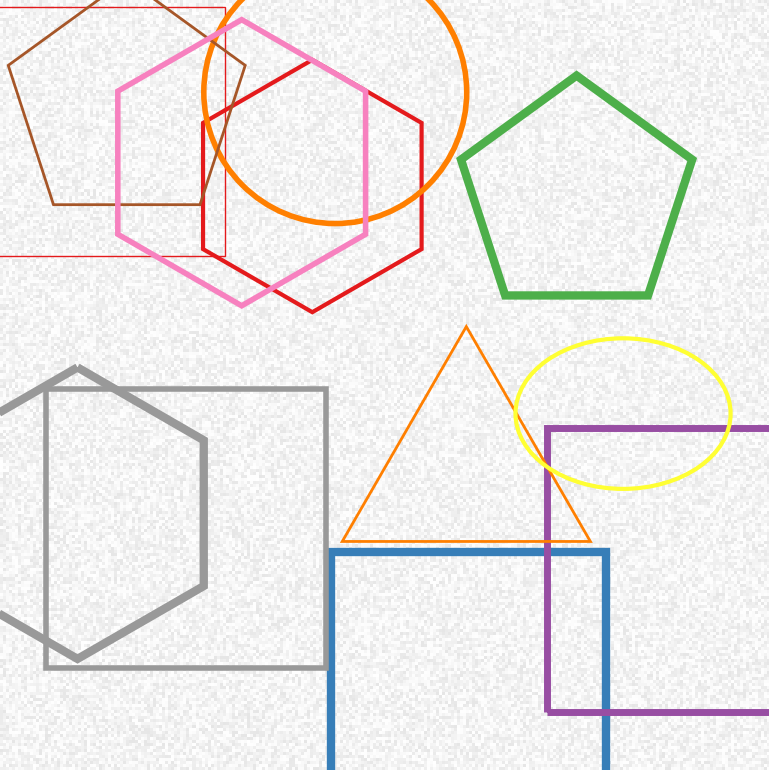[{"shape": "hexagon", "thickness": 1.5, "radius": 0.82, "center": [0.406, 0.758]}, {"shape": "square", "thickness": 0.5, "radius": 0.81, "center": [0.13, 0.829]}, {"shape": "square", "thickness": 3, "radius": 0.89, "center": [0.608, 0.105]}, {"shape": "pentagon", "thickness": 3, "radius": 0.79, "center": [0.749, 0.744]}, {"shape": "square", "thickness": 2.5, "radius": 0.92, "center": [0.895, 0.26]}, {"shape": "circle", "thickness": 2, "radius": 0.85, "center": [0.435, 0.88]}, {"shape": "triangle", "thickness": 1, "radius": 0.93, "center": [0.606, 0.39]}, {"shape": "oval", "thickness": 1.5, "radius": 0.7, "center": [0.809, 0.463]}, {"shape": "pentagon", "thickness": 1, "radius": 0.81, "center": [0.165, 0.865]}, {"shape": "hexagon", "thickness": 2, "radius": 0.93, "center": [0.314, 0.789]}, {"shape": "square", "thickness": 2, "radius": 0.91, "center": [0.242, 0.314]}, {"shape": "hexagon", "thickness": 3, "radius": 0.95, "center": [0.101, 0.334]}]